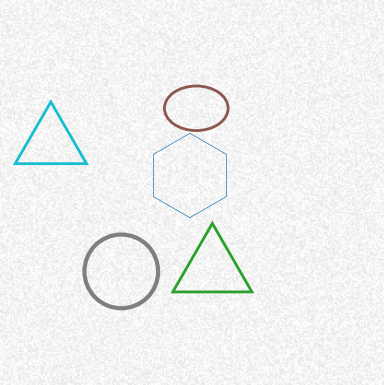[{"shape": "hexagon", "thickness": 0.5, "radius": 0.55, "center": [0.493, 0.544]}, {"shape": "triangle", "thickness": 2, "radius": 0.59, "center": [0.552, 0.301]}, {"shape": "oval", "thickness": 2, "radius": 0.41, "center": [0.51, 0.719]}, {"shape": "circle", "thickness": 3, "radius": 0.48, "center": [0.315, 0.295]}, {"shape": "triangle", "thickness": 2, "radius": 0.54, "center": [0.132, 0.628]}]